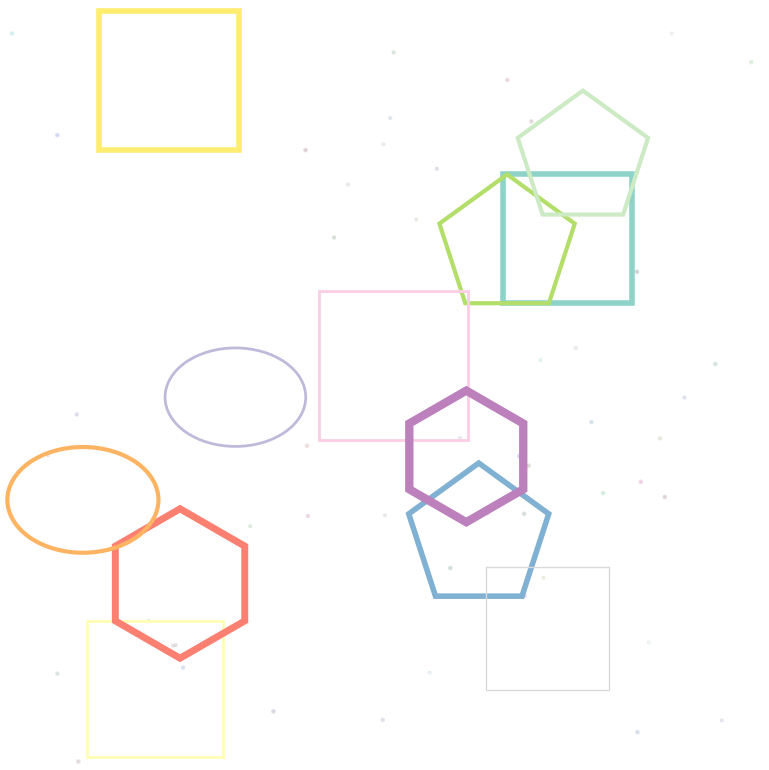[{"shape": "square", "thickness": 2, "radius": 0.42, "center": [0.737, 0.691]}, {"shape": "square", "thickness": 1, "radius": 0.44, "center": [0.202, 0.106]}, {"shape": "oval", "thickness": 1, "radius": 0.46, "center": [0.306, 0.484]}, {"shape": "hexagon", "thickness": 2.5, "radius": 0.49, "center": [0.234, 0.242]}, {"shape": "pentagon", "thickness": 2, "radius": 0.48, "center": [0.622, 0.303]}, {"shape": "oval", "thickness": 1.5, "radius": 0.49, "center": [0.108, 0.351]}, {"shape": "pentagon", "thickness": 1.5, "radius": 0.46, "center": [0.659, 0.681]}, {"shape": "square", "thickness": 1, "radius": 0.49, "center": [0.511, 0.526]}, {"shape": "square", "thickness": 0.5, "radius": 0.4, "center": [0.711, 0.184]}, {"shape": "hexagon", "thickness": 3, "radius": 0.43, "center": [0.606, 0.407]}, {"shape": "pentagon", "thickness": 1.5, "radius": 0.44, "center": [0.757, 0.793]}, {"shape": "square", "thickness": 2, "radius": 0.45, "center": [0.22, 0.895]}]